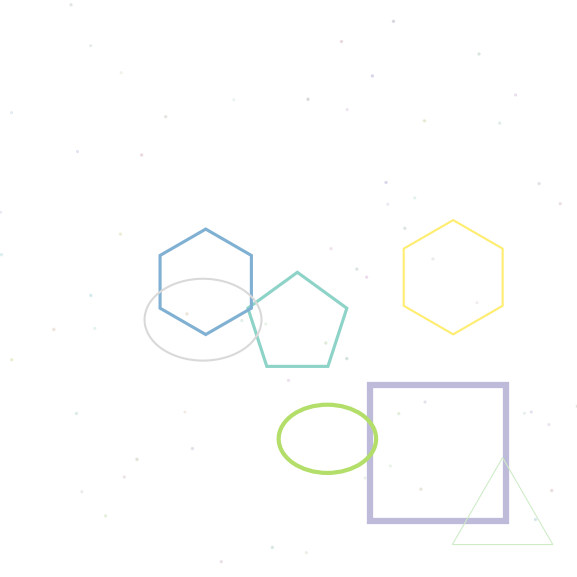[{"shape": "pentagon", "thickness": 1.5, "radius": 0.45, "center": [0.515, 0.438]}, {"shape": "square", "thickness": 3, "radius": 0.59, "center": [0.759, 0.215]}, {"shape": "hexagon", "thickness": 1.5, "radius": 0.46, "center": [0.356, 0.511]}, {"shape": "oval", "thickness": 2, "radius": 0.42, "center": [0.567, 0.239]}, {"shape": "oval", "thickness": 1, "radius": 0.51, "center": [0.352, 0.446]}, {"shape": "triangle", "thickness": 0.5, "radius": 0.5, "center": [0.87, 0.106]}, {"shape": "hexagon", "thickness": 1, "radius": 0.49, "center": [0.785, 0.519]}]